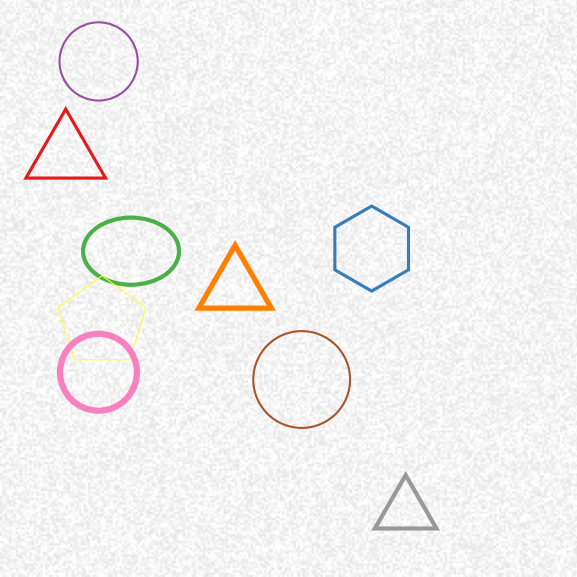[{"shape": "triangle", "thickness": 1.5, "radius": 0.4, "center": [0.114, 0.731]}, {"shape": "hexagon", "thickness": 1.5, "radius": 0.37, "center": [0.644, 0.569]}, {"shape": "oval", "thickness": 2, "radius": 0.42, "center": [0.227, 0.564]}, {"shape": "circle", "thickness": 1, "radius": 0.34, "center": [0.171, 0.893]}, {"shape": "triangle", "thickness": 2.5, "radius": 0.36, "center": [0.407, 0.502]}, {"shape": "pentagon", "thickness": 0.5, "radius": 0.4, "center": [0.177, 0.441]}, {"shape": "circle", "thickness": 1, "radius": 0.42, "center": [0.522, 0.342]}, {"shape": "circle", "thickness": 3, "radius": 0.33, "center": [0.171, 0.355]}, {"shape": "triangle", "thickness": 2, "radius": 0.31, "center": [0.702, 0.115]}]